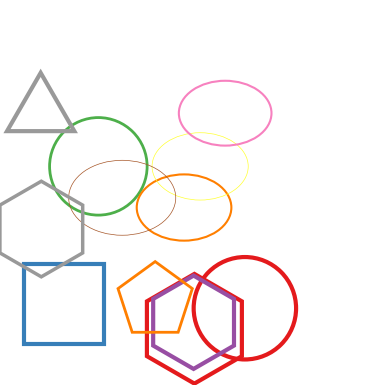[{"shape": "circle", "thickness": 3, "radius": 0.67, "center": [0.636, 0.199]}, {"shape": "hexagon", "thickness": 3, "radius": 0.71, "center": [0.505, 0.146]}, {"shape": "square", "thickness": 3, "radius": 0.52, "center": [0.166, 0.21]}, {"shape": "circle", "thickness": 2, "radius": 0.63, "center": [0.255, 0.568]}, {"shape": "hexagon", "thickness": 3, "radius": 0.61, "center": [0.503, 0.163]}, {"shape": "pentagon", "thickness": 2, "radius": 0.51, "center": [0.403, 0.219]}, {"shape": "oval", "thickness": 1.5, "radius": 0.61, "center": [0.478, 0.461]}, {"shape": "oval", "thickness": 0.5, "radius": 0.62, "center": [0.52, 0.568]}, {"shape": "oval", "thickness": 0.5, "radius": 0.7, "center": [0.317, 0.486]}, {"shape": "oval", "thickness": 1.5, "radius": 0.6, "center": [0.585, 0.706]}, {"shape": "triangle", "thickness": 3, "radius": 0.5, "center": [0.106, 0.71]}, {"shape": "hexagon", "thickness": 2.5, "radius": 0.62, "center": [0.107, 0.405]}]